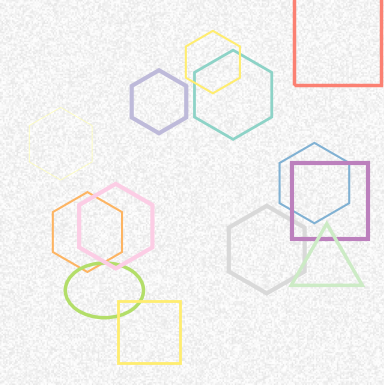[{"shape": "hexagon", "thickness": 2, "radius": 0.58, "center": [0.606, 0.754]}, {"shape": "hexagon", "thickness": 0.5, "radius": 0.47, "center": [0.158, 0.627]}, {"shape": "hexagon", "thickness": 3, "radius": 0.41, "center": [0.413, 0.736]}, {"shape": "square", "thickness": 2.5, "radius": 0.57, "center": [0.876, 0.893]}, {"shape": "hexagon", "thickness": 1.5, "radius": 0.52, "center": [0.817, 0.525]}, {"shape": "hexagon", "thickness": 1.5, "radius": 0.52, "center": [0.227, 0.397]}, {"shape": "oval", "thickness": 2.5, "radius": 0.51, "center": [0.271, 0.246]}, {"shape": "hexagon", "thickness": 3, "radius": 0.55, "center": [0.301, 0.413]}, {"shape": "hexagon", "thickness": 3, "radius": 0.57, "center": [0.693, 0.352]}, {"shape": "square", "thickness": 3, "radius": 0.49, "center": [0.858, 0.479]}, {"shape": "triangle", "thickness": 2.5, "radius": 0.53, "center": [0.849, 0.312]}, {"shape": "square", "thickness": 2, "radius": 0.4, "center": [0.387, 0.138]}, {"shape": "hexagon", "thickness": 1.5, "radius": 0.41, "center": [0.553, 0.839]}]